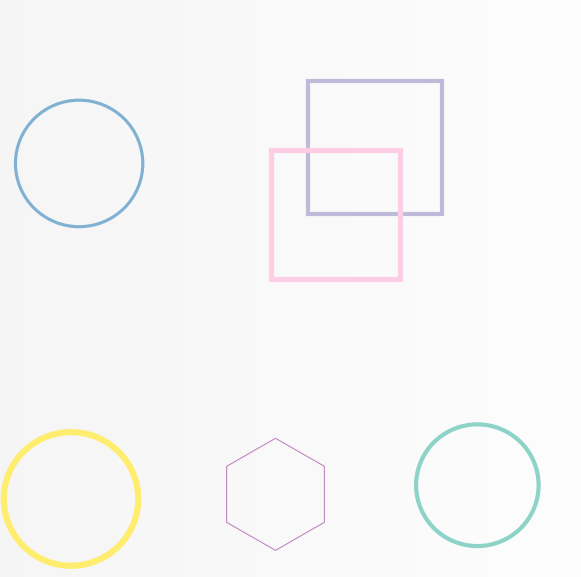[{"shape": "circle", "thickness": 2, "radius": 0.53, "center": [0.821, 0.159]}, {"shape": "square", "thickness": 2, "radius": 0.58, "center": [0.645, 0.744]}, {"shape": "circle", "thickness": 1.5, "radius": 0.55, "center": [0.136, 0.716]}, {"shape": "square", "thickness": 2.5, "radius": 0.56, "center": [0.577, 0.627]}, {"shape": "hexagon", "thickness": 0.5, "radius": 0.49, "center": [0.474, 0.143]}, {"shape": "circle", "thickness": 3, "radius": 0.58, "center": [0.122, 0.135]}]